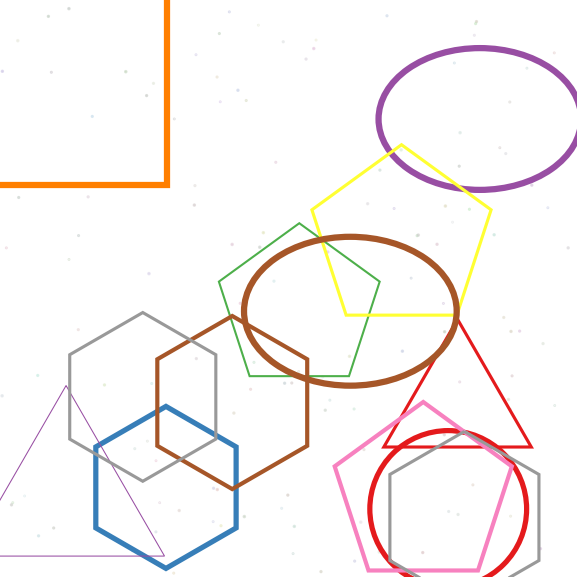[{"shape": "triangle", "thickness": 1.5, "radius": 0.74, "center": [0.792, 0.299]}, {"shape": "circle", "thickness": 2.5, "radius": 0.68, "center": [0.776, 0.118]}, {"shape": "hexagon", "thickness": 2.5, "radius": 0.7, "center": [0.287, 0.155]}, {"shape": "pentagon", "thickness": 1, "radius": 0.73, "center": [0.518, 0.466]}, {"shape": "oval", "thickness": 3, "radius": 0.88, "center": [0.831, 0.793]}, {"shape": "triangle", "thickness": 0.5, "radius": 0.98, "center": [0.114, 0.135]}, {"shape": "square", "thickness": 3, "radius": 0.87, "center": [0.117, 0.853]}, {"shape": "pentagon", "thickness": 1.5, "radius": 0.82, "center": [0.695, 0.585]}, {"shape": "oval", "thickness": 3, "radius": 0.92, "center": [0.607, 0.46]}, {"shape": "hexagon", "thickness": 2, "radius": 0.75, "center": [0.402, 0.302]}, {"shape": "pentagon", "thickness": 2, "radius": 0.81, "center": [0.733, 0.142]}, {"shape": "hexagon", "thickness": 1.5, "radius": 0.73, "center": [0.247, 0.312]}, {"shape": "hexagon", "thickness": 1.5, "radius": 0.75, "center": [0.804, 0.103]}]